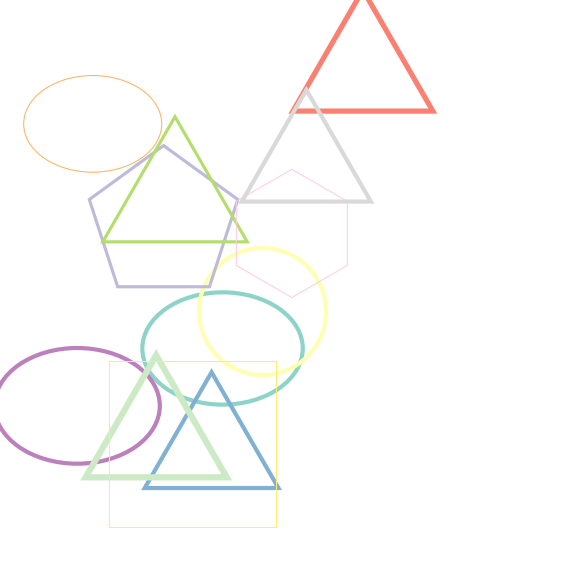[{"shape": "oval", "thickness": 2, "radius": 0.69, "center": [0.385, 0.396]}, {"shape": "circle", "thickness": 2, "radius": 0.55, "center": [0.455, 0.46]}, {"shape": "pentagon", "thickness": 1.5, "radius": 0.68, "center": [0.283, 0.612]}, {"shape": "triangle", "thickness": 2.5, "radius": 0.7, "center": [0.628, 0.877]}, {"shape": "triangle", "thickness": 2, "radius": 0.67, "center": [0.366, 0.221]}, {"shape": "oval", "thickness": 0.5, "radius": 0.6, "center": [0.161, 0.785]}, {"shape": "triangle", "thickness": 1.5, "radius": 0.72, "center": [0.303, 0.653]}, {"shape": "hexagon", "thickness": 0.5, "radius": 0.56, "center": [0.505, 0.595]}, {"shape": "triangle", "thickness": 2, "radius": 0.65, "center": [0.53, 0.715]}, {"shape": "oval", "thickness": 2, "radius": 0.72, "center": [0.134, 0.296]}, {"shape": "triangle", "thickness": 3, "radius": 0.7, "center": [0.27, 0.243]}, {"shape": "square", "thickness": 0.5, "radius": 0.72, "center": [0.333, 0.23]}]